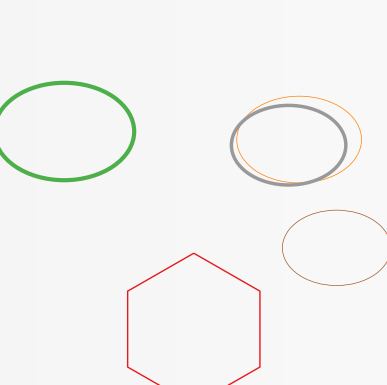[{"shape": "hexagon", "thickness": 1, "radius": 0.99, "center": [0.5, 0.145]}, {"shape": "oval", "thickness": 3, "radius": 0.9, "center": [0.166, 0.658]}, {"shape": "oval", "thickness": 0.5, "radius": 0.8, "center": [0.772, 0.637]}, {"shape": "oval", "thickness": 0.5, "radius": 0.7, "center": [0.869, 0.356]}, {"shape": "oval", "thickness": 2.5, "radius": 0.74, "center": [0.745, 0.623]}]